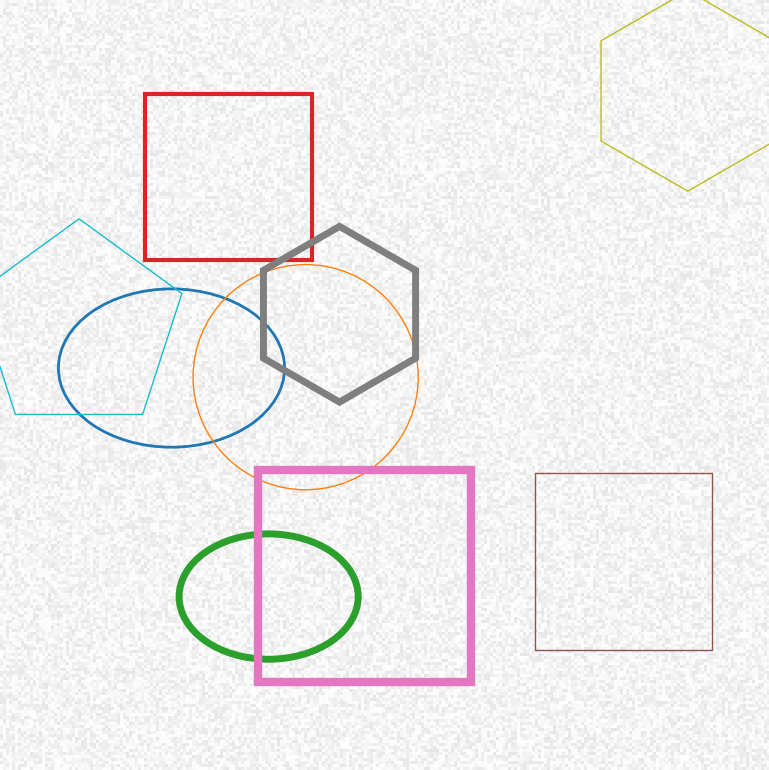[{"shape": "oval", "thickness": 1, "radius": 0.73, "center": [0.223, 0.522]}, {"shape": "circle", "thickness": 0.5, "radius": 0.73, "center": [0.397, 0.51]}, {"shape": "oval", "thickness": 2.5, "radius": 0.58, "center": [0.349, 0.225]}, {"shape": "square", "thickness": 1.5, "radius": 0.54, "center": [0.297, 0.77]}, {"shape": "square", "thickness": 0.5, "radius": 0.57, "center": [0.809, 0.271]}, {"shape": "square", "thickness": 3, "radius": 0.69, "center": [0.474, 0.252]}, {"shape": "hexagon", "thickness": 2.5, "radius": 0.57, "center": [0.441, 0.592]}, {"shape": "hexagon", "thickness": 0.5, "radius": 0.65, "center": [0.893, 0.882]}, {"shape": "pentagon", "thickness": 0.5, "radius": 0.7, "center": [0.103, 0.575]}]